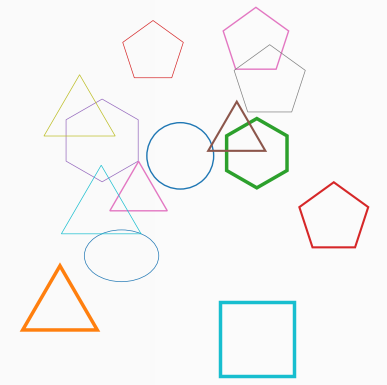[{"shape": "oval", "thickness": 0.5, "radius": 0.48, "center": [0.314, 0.336]}, {"shape": "circle", "thickness": 1, "radius": 0.43, "center": [0.465, 0.595]}, {"shape": "triangle", "thickness": 2.5, "radius": 0.56, "center": [0.155, 0.199]}, {"shape": "hexagon", "thickness": 2.5, "radius": 0.45, "center": [0.663, 0.602]}, {"shape": "pentagon", "thickness": 0.5, "radius": 0.41, "center": [0.395, 0.865]}, {"shape": "pentagon", "thickness": 1.5, "radius": 0.47, "center": [0.861, 0.433]}, {"shape": "hexagon", "thickness": 0.5, "radius": 0.54, "center": [0.264, 0.635]}, {"shape": "triangle", "thickness": 1.5, "radius": 0.43, "center": [0.611, 0.651]}, {"shape": "pentagon", "thickness": 1, "radius": 0.44, "center": [0.66, 0.892]}, {"shape": "triangle", "thickness": 1, "radius": 0.43, "center": [0.358, 0.495]}, {"shape": "pentagon", "thickness": 0.5, "radius": 0.48, "center": [0.696, 0.787]}, {"shape": "triangle", "thickness": 0.5, "radius": 0.53, "center": [0.205, 0.7]}, {"shape": "triangle", "thickness": 0.5, "radius": 0.59, "center": [0.261, 0.452]}, {"shape": "square", "thickness": 2.5, "radius": 0.48, "center": [0.663, 0.118]}]